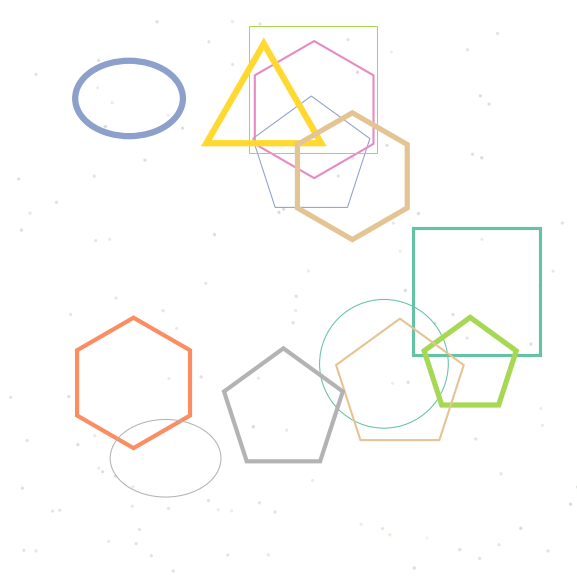[{"shape": "circle", "thickness": 0.5, "radius": 0.56, "center": [0.665, 0.369]}, {"shape": "square", "thickness": 1.5, "radius": 0.55, "center": [0.825, 0.494]}, {"shape": "hexagon", "thickness": 2, "radius": 0.56, "center": [0.231, 0.336]}, {"shape": "pentagon", "thickness": 0.5, "radius": 0.53, "center": [0.539, 0.726]}, {"shape": "oval", "thickness": 3, "radius": 0.47, "center": [0.223, 0.829]}, {"shape": "hexagon", "thickness": 1, "radius": 0.59, "center": [0.544, 0.809]}, {"shape": "pentagon", "thickness": 2.5, "radius": 0.42, "center": [0.814, 0.366]}, {"shape": "square", "thickness": 0.5, "radius": 0.55, "center": [0.542, 0.844]}, {"shape": "triangle", "thickness": 3, "radius": 0.57, "center": [0.457, 0.809]}, {"shape": "hexagon", "thickness": 2.5, "radius": 0.55, "center": [0.61, 0.694]}, {"shape": "pentagon", "thickness": 1, "radius": 0.58, "center": [0.692, 0.331]}, {"shape": "pentagon", "thickness": 2, "radius": 0.54, "center": [0.491, 0.288]}, {"shape": "oval", "thickness": 0.5, "radius": 0.48, "center": [0.287, 0.206]}]